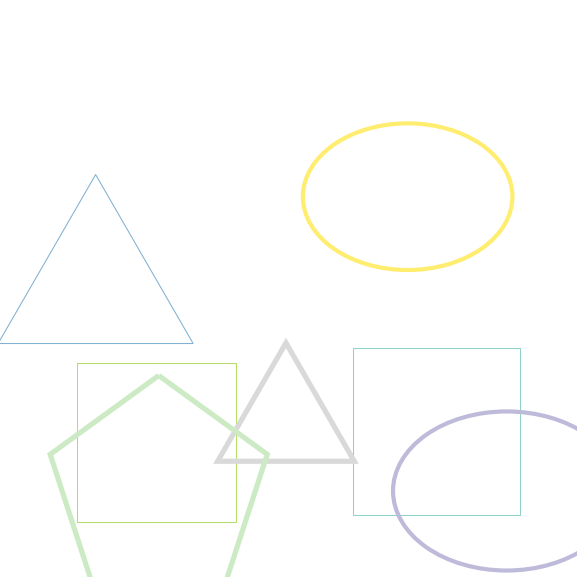[{"shape": "square", "thickness": 0.5, "radius": 0.72, "center": [0.757, 0.251]}, {"shape": "oval", "thickness": 2, "radius": 0.98, "center": [0.877, 0.149]}, {"shape": "triangle", "thickness": 0.5, "radius": 0.98, "center": [0.166, 0.502]}, {"shape": "square", "thickness": 0.5, "radius": 0.69, "center": [0.27, 0.233]}, {"shape": "triangle", "thickness": 2.5, "radius": 0.68, "center": [0.495, 0.269]}, {"shape": "pentagon", "thickness": 2.5, "radius": 0.99, "center": [0.275, 0.151]}, {"shape": "oval", "thickness": 2, "radius": 0.91, "center": [0.706, 0.659]}]